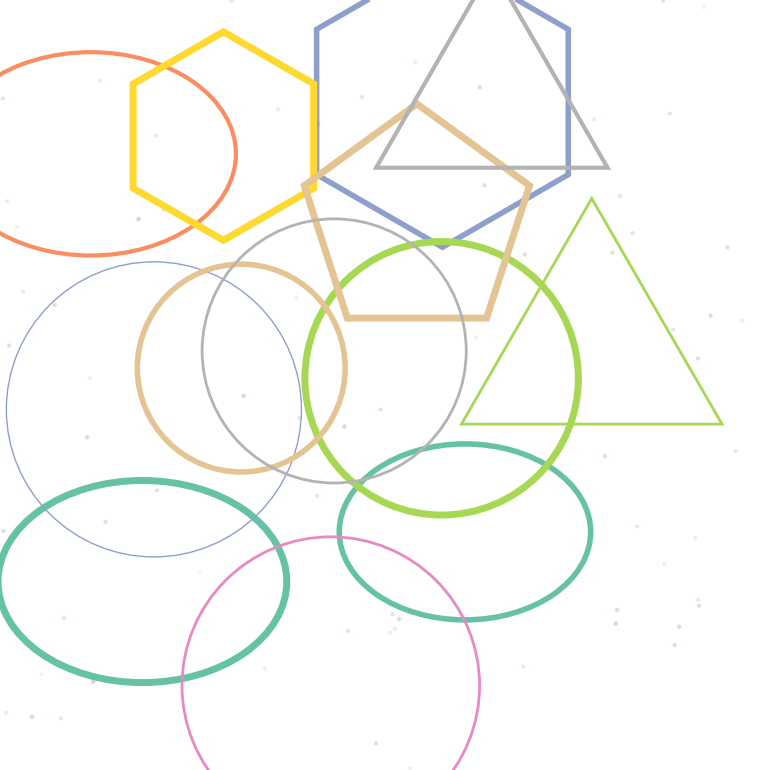[{"shape": "oval", "thickness": 2.5, "radius": 0.94, "center": [0.185, 0.245]}, {"shape": "oval", "thickness": 2, "radius": 0.82, "center": [0.604, 0.309]}, {"shape": "oval", "thickness": 1.5, "radius": 0.94, "center": [0.118, 0.8]}, {"shape": "hexagon", "thickness": 2, "radius": 0.94, "center": [0.575, 0.868]}, {"shape": "circle", "thickness": 0.5, "radius": 0.96, "center": [0.2, 0.468]}, {"shape": "circle", "thickness": 1, "radius": 0.97, "center": [0.43, 0.11]}, {"shape": "circle", "thickness": 2.5, "radius": 0.89, "center": [0.574, 0.509]}, {"shape": "triangle", "thickness": 1, "radius": 0.98, "center": [0.768, 0.547]}, {"shape": "hexagon", "thickness": 2.5, "radius": 0.68, "center": [0.29, 0.823]}, {"shape": "circle", "thickness": 2, "radius": 0.67, "center": [0.313, 0.522]}, {"shape": "pentagon", "thickness": 2.5, "radius": 0.77, "center": [0.541, 0.711]}, {"shape": "circle", "thickness": 1, "radius": 0.86, "center": [0.434, 0.544]}, {"shape": "triangle", "thickness": 1.5, "radius": 0.87, "center": [0.639, 0.869]}]